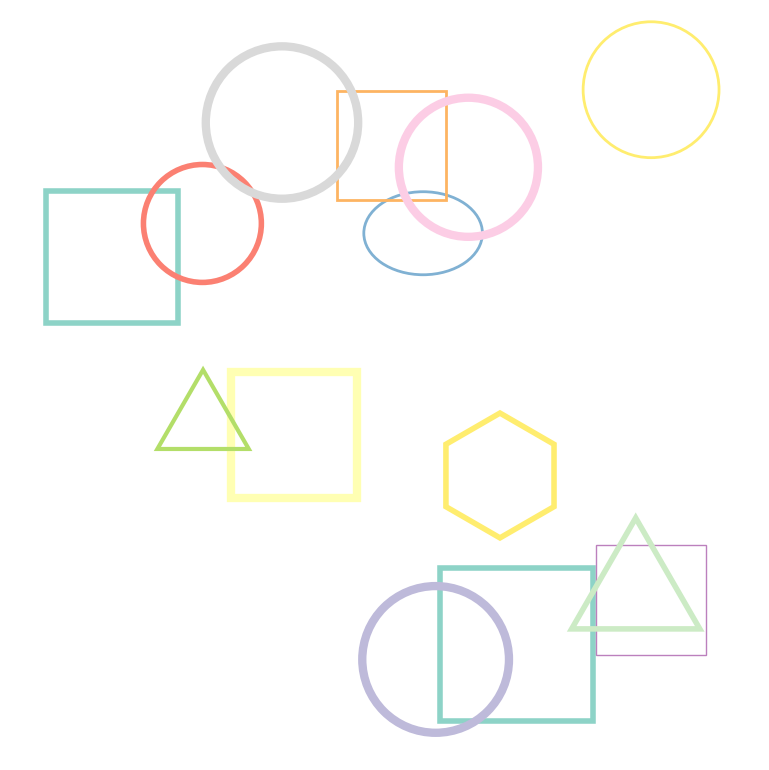[{"shape": "square", "thickness": 2, "radius": 0.43, "center": [0.145, 0.666]}, {"shape": "square", "thickness": 2, "radius": 0.5, "center": [0.671, 0.163]}, {"shape": "square", "thickness": 3, "radius": 0.41, "center": [0.382, 0.435]}, {"shape": "circle", "thickness": 3, "radius": 0.48, "center": [0.566, 0.144]}, {"shape": "circle", "thickness": 2, "radius": 0.38, "center": [0.263, 0.71]}, {"shape": "oval", "thickness": 1, "radius": 0.39, "center": [0.55, 0.697]}, {"shape": "square", "thickness": 1, "radius": 0.36, "center": [0.509, 0.811]}, {"shape": "triangle", "thickness": 1.5, "radius": 0.34, "center": [0.264, 0.451]}, {"shape": "circle", "thickness": 3, "radius": 0.45, "center": [0.608, 0.783]}, {"shape": "circle", "thickness": 3, "radius": 0.49, "center": [0.366, 0.841]}, {"shape": "square", "thickness": 0.5, "radius": 0.36, "center": [0.846, 0.221]}, {"shape": "triangle", "thickness": 2, "radius": 0.48, "center": [0.826, 0.231]}, {"shape": "hexagon", "thickness": 2, "radius": 0.41, "center": [0.649, 0.382]}, {"shape": "circle", "thickness": 1, "radius": 0.44, "center": [0.846, 0.883]}]